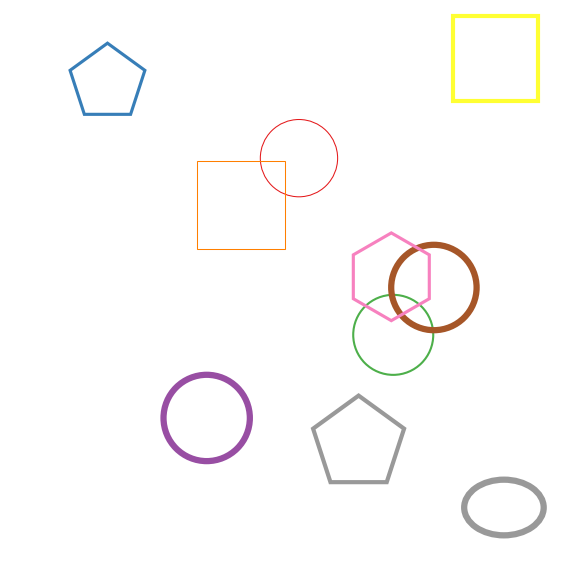[{"shape": "circle", "thickness": 0.5, "radius": 0.33, "center": [0.518, 0.725]}, {"shape": "pentagon", "thickness": 1.5, "radius": 0.34, "center": [0.186, 0.856]}, {"shape": "circle", "thickness": 1, "radius": 0.35, "center": [0.681, 0.419]}, {"shape": "circle", "thickness": 3, "radius": 0.37, "center": [0.358, 0.275]}, {"shape": "square", "thickness": 0.5, "radius": 0.38, "center": [0.417, 0.644]}, {"shape": "square", "thickness": 2, "radius": 0.37, "center": [0.857, 0.898]}, {"shape": "circle", "thickness": 3, "radius": 0.37, "center": [0.751, 0.501]}, {"shape": "hexagon", "thickness": 1.5, "radius": 0.38, "center": [0.678, 0.52]}, {"shape": "pentagon", "thickness": 2, "radius": 0.41, "center": [0.621, 0.231]}, {"shape": "oval", "thickness": 3, "radius": 0.34, "center": [0.873, 0.12]}]